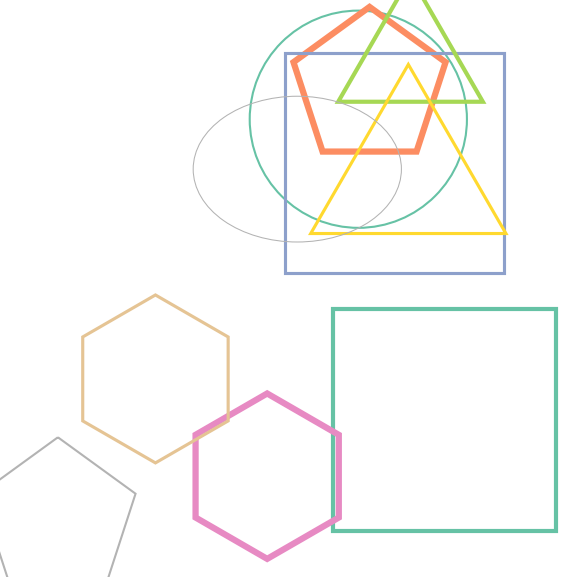[{"shape": "circle", "thickness": 1, "radius": 0.94, "center": [0.62, 0.793]}, {"shape": "square", "thickness": 2, "radius": 0.96, "center": [0.77, 0.271]}, {"shape": "pentagon", "thickness": 3, "radius": 0.69, "center": [0.64, 0.849]}, {"shape": "square", "thickness": 1.5, "radius": 0.95, "center": [0.683, 0.717]}, {"shape": "hexagon", "thickness": 3, "radius": 0.72, "center": [0.463, 0.175]}, {"shape": "triangle", "thickness": 2, "radius": 0.72, "center": [0.711, 0.895]}, {"shape": "triangle", "thickness": 1.5, "radius": 0.98, "center": [0.707, 0.692]}, {"shape": "hexagon", "thickness": 1.5, "radius": 0.73, "center": [0.269, 0.343]}, {"shape": "oval", "thickness": 0.5, "radius": 0.9, "center": [0.515, 0.706]}, {"shape": "pentagon", "thickness": 1, "radius": 0.71, "center": [0.1, 0.101]}]